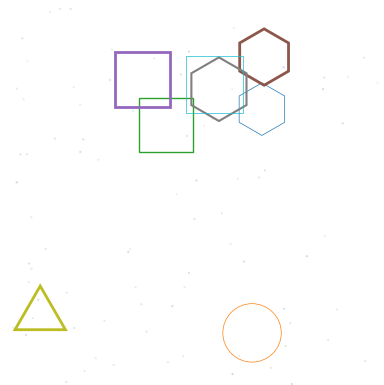[{"shape": "hexagon", "thickness": 0.5, "radius": 0.34, "center": [0.68, 0.717]}, {"shape": "circle", "thickness": 0.5, "radius": 0.38, "center": [0.655, 0.135]}, {"shape": "square", "thickness": 1, "radius": 0.35, "center": [0.432, 0.676]}, {"shape": "square", "thickness": 2, "radius": 0.36, "center": [0.37, 0.794]}, {"shape": "hexagon", "thickness": 2, "radius": 0.37, "center": [0.686, 0.852]}, {"shape": "hexagon", "thickness": 1.5, "radius": 0.41, "center": [0.569, 0.768]}, {"shape": "triangle", "thickness": 2, "radius": 0.38, "center": [0.104, 0.181]}, {"shape": "square", "thickness": 0.5, "radius": 0.37, "center": [0.556, 0.781]}]